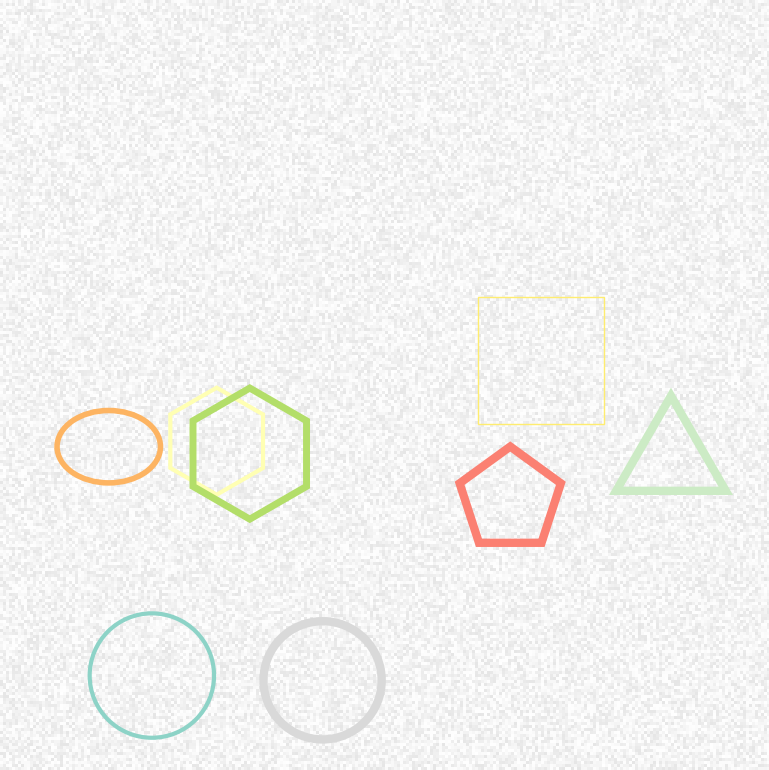[{"shape": "circle", "thickness": 1.5, "radius": 0.4, "center": [0.197, 0.123]}, {"shape": "hexagon", "thickness": 1.5, "radius": 0.35, "center": [0.281, 0.427]}, {"shape": "pentagon", "thickness": 3, "radius": 0.35, "center": [0.663, 0.351]}, {"shape": "oval", "thickness": 2, "radius": 0.34, "center": [0.141, 0.42]}, {"shape": "hexagon", "thickness": 2.5, "radius": 0.43, "center": [0.324, 0.411]}, {"shape": "circle", "thickness": 3, "radius": 0.38, "center": [0.419, 0.116]}, {"shape": "triangle", "thickness": 3, "radius": 0.41, "center": [0.871, 0.404]}, {"shape": "square", "thickness": 0.5, "radius": 0.41, "center": [0.702, 0.532]}]